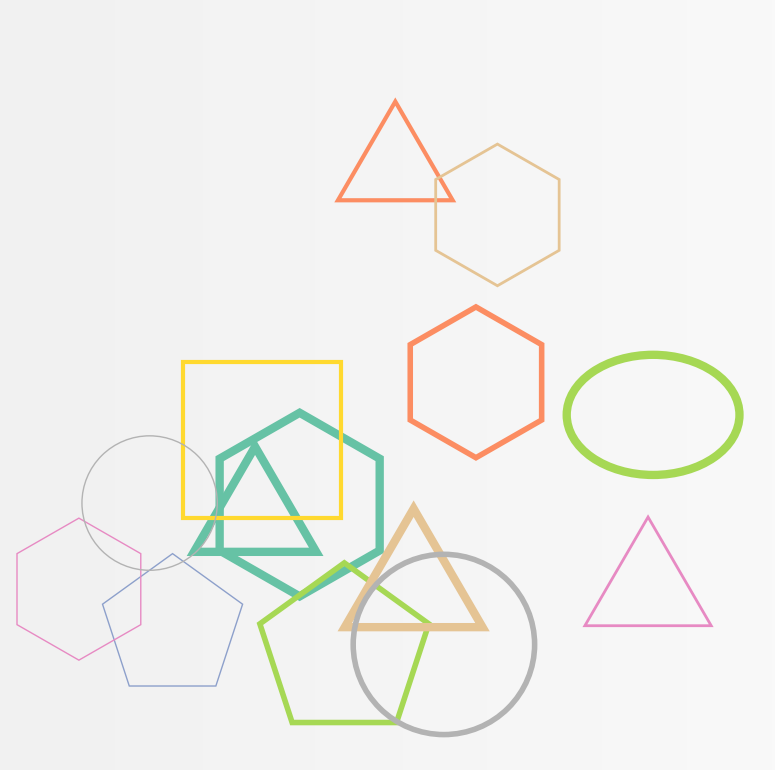[{"shape": "triangle", "thickness": 3, "radius": 0.46, "center": [0.329, 0.329]}, {"shape": "hexagon", "thickness": 3, "radius": 0.6, "center": [0.387, 0.345]}, {"shape": "triangle", "thickness": 1.5, "radius": 0.43, "center": [0.51, 0.783]}, {"shape": "hexagon", "thickness": 2, "radius": 0.49, "center": [0.614, 0.503]}, {"shape": "pentagon", "thickness": 0.5, "radius": 0.48, "center": [0.223, 0.186]}, {"shape": "triangle", "thickness": 1, "radius": 0.47, "center": [0.836, 0.234]}, {"shape": "hexagon", "thickness": 0.5, "radius": 0.46, "center": [0.102, 0.235]}, {"shape": "oval", "thickness": 3, "radius": 0.56, "center": [0.843, 0.461]}, {"shape": "pentagon", "thickness": 2, "radius": 0.57, "center": [0.444, 0.154]}, {"shape": "square", "thickness": 1.5, "radius": 0.51, "center": [0.338, 0.428]}, {"shape": "triangle", "thickness": 3, "radius": 0.51, "center": [0.534, 0.237]}, {"shape": "hexagon", "thickness": 1, "radius": 0.46, "center": [0.642, 0.721]}, {"shape": "circle", "thickness": 0.5, "radius": 0.44, "center": [0.193, 0.347]}, {"shape": "circle", "thickness": 2, "radius": 0.59, "center": [0.573, 0.163]}]